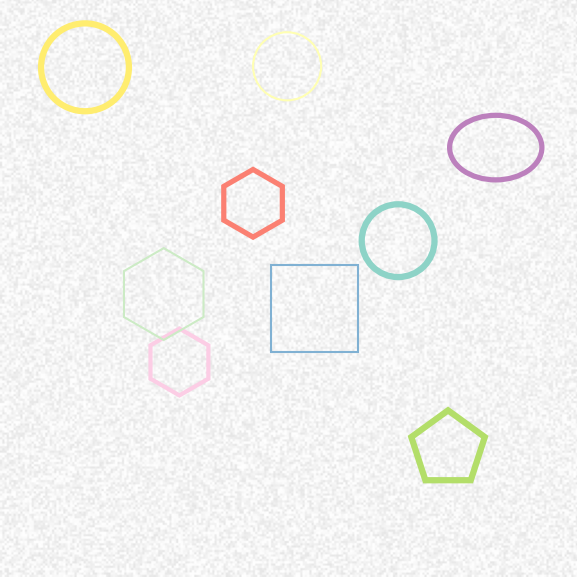[{"shape": "circle", "thickness": 3, "radius": 0.32, "center": [0.689, 0.582]}, {"shape": "circle", "thickness": 1, "radius": 0.29, "center": [0.497, 0.884]}, {"shape": "hexagon", "thickness": 2.5, "radius": 0.29, "center": [0.438, 0.647]}, {"shape": "square", "thickness": 1, "radius": 0.38, "center": [0.544, 0.464]}, {"shape": "pentagon", "thickness": 3, "radius": 0.33, "center": [0.776, 0.222]}, {"shape": "hexagon", "thickness": 2, "radius": 0.29, "center": [0.311, 0.372]}, {"shape": "oval", "thickness": 2.5, "radius": 0.4, "center": [0.858, 0.744]}, {"shape": "hexagon", "thickness": 1, "radius": 0.4, "center": [0.284, 0.49]}, {"shape": "circle", "thickness": 3, "radius": 0.38, "center": [0.147, 0.883]}]